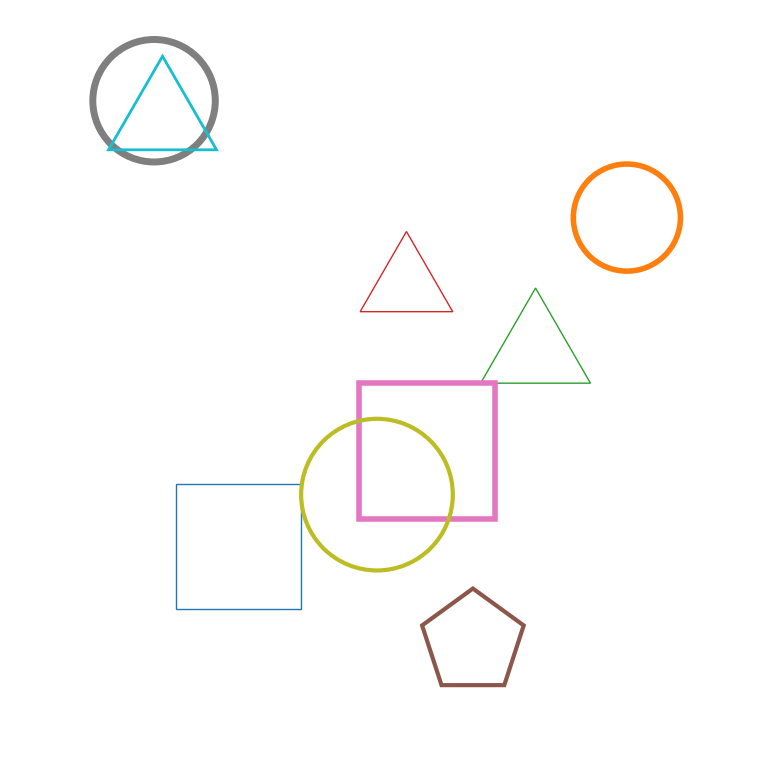[{"shape": "square", "thickness": 0.5, "radius": 0.41, "center": [0.309, 0.29]}, {"shape": "circle", "thickness": 2, "radius": 0.35, "center": [0.814, 0.717]}, {"shape": "triangle", "thickness": 0.5, "radius": 0.41, "center": [0.696, 0.544]}, {"shape": "triangle", "thickness": 0.5, "radius": 0.35, "center": [0.528, 0.63]}, {"shape": "pentagon", "thickness": 1.5, "radius": 0.35, "center": [0.614, 0.166]}, {"shape": "square", "thickness": 2, "radius": 0.44, "center": [0.555, 0.414]}, {"shape": "circle", "thickness": 2.5, "radius": 0.4, "center": [0.2, 0.869]}, {"shape": "circle", "thickness": 1.5, "radius": 0.49, "center": [0.49, 0.358]}, {"shape": "triangle", "thickness": 1, "radius": 0.41, "center": [0.211, 0.846]}]